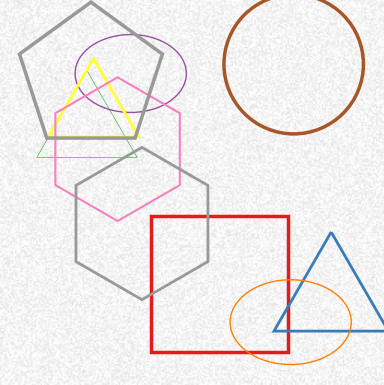[{"shape": "square", "thickness": 2.5, "radius": 0.89, "center": [0.57, 0.262]}, {"shape": "triangle", "thickness": 2, "radius": 0.86, "center": [0.86, 0.226]}, {"shape": "triangle", "thickness": 0.5, "radius": 0.75, "center": [0.226, 0.666]}, {"shape": "oval", "thickness": 1, "radius": 0.72, "center": [0.34, 0.809]}, {"shape": "oval", "thickness": 1, "radius": 0.79, "center": [0.755, 0.163]}, {"shape": "triangle", "thickness": 2, "radius": 0.68, "center": [0.243, 0.712]}, {"shape": "circle", "thickness": 2.5, "radius": 0.91, "center": [0.763, 0.833]}, {"shape": "hexagon", "thickness": 1.5, "radius": 0.93, "center": [0.305, 0.613]}, {"shape": "pentagon", "thickness": 2.5, "radius": 0.98, "center": [0.236, 0.799]}, {"shape": "hexagon", "thickness": 2, "radius": 0.99, "center": [0.369, 0.419]}]